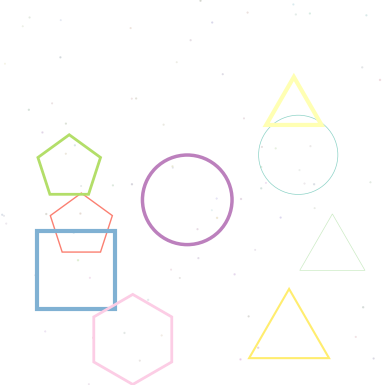[{"shape": "circle", "thickness": 0.5, "radius": 0.51, "center": [0.775, 0.598]}, {"shape": "triangle", "thickness": 3, "radius": 0.42, "center": [0.763, 0.717]}, {"shape": "pentagon", "thickness": 1, "radius": 0.42, "center": [0.211, 0.414]}, {"shape": "square", "thickness": 3, "radius": 0.5, "center": [0.197, 0.299]}, {"shape": "pentagon", "thickness": 2, "radius": 0.43, "center": [0.18, 0.565]}, {"shape": "hexagon", "thickness": 2, "radius": 0.58, "center": [0.345, 0.118]}, {"shape": "circle", "thickness": 2.5, "radius": 0.58, "center": [0.486, 0.481]}, {"shape": "triangle", "thickness": 0.5, "radius": 0.49, "center": [0.863, 0.347]}, {"shape": "triangle", "thickness": 1.5, "radius": 0.6, "center": [0.751, 0.13]}]